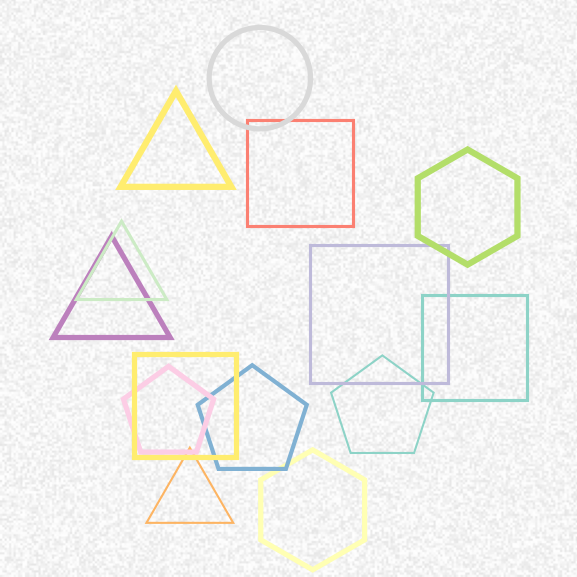[{"shape": "pentagon", "thickness": 1, "radius": 0.47, "center": [0.662, 0.29]}, {"shape": "square", "thickness": 1.5, "radius": 0.45, "center": [0.822, 0.397]}, {"shape": "hexagon", "thickness": 2.5, "radius": 0.52, "center": [0.541, 0.116]}, {"shape": "square", "thickness": 1.5, "radius": 0.6, "center": [0.656, 0.456]}, {"shape": "square", "thickness": 1.5, "radius": 0.46, "center": [0.519, 0.699]}, {"shape": "pentagon", "thickness": 2, "radius": 0.5, "center": [0.437, 0.267]}, {"shape": "triangle", "thickness": 1, "radius": 0.43, "center": [0.329, 0.137]}, {"shape": "hexagon", "thickness": 3, "radius": 0.5, "center": [0.81, 0.641]}, {"shape": "pentagon", "thickness": 2.5, "radius": 0.41, "center": [0.292, 0.283]}, {"shape": "circle", "thickness": 2.5, "radius": 0.44, "center": [0.45, 0.864]}, {"shape": "triangle", "thickness": 2.5, "radius": 0.59, "center": [0.193, 0.473]}, {"shape": "triangle", "thickness": 1.5, "radius": 0.45, "center": [0.21, 0.526]}, {"shape": "square", "thickness": 2.5, "radius": 0.44, "center": [0.32, 0.297]}, {"shape": "triangle", "thickness": 3, "radius": 0.55, "center": [0.305, 0.731]}]